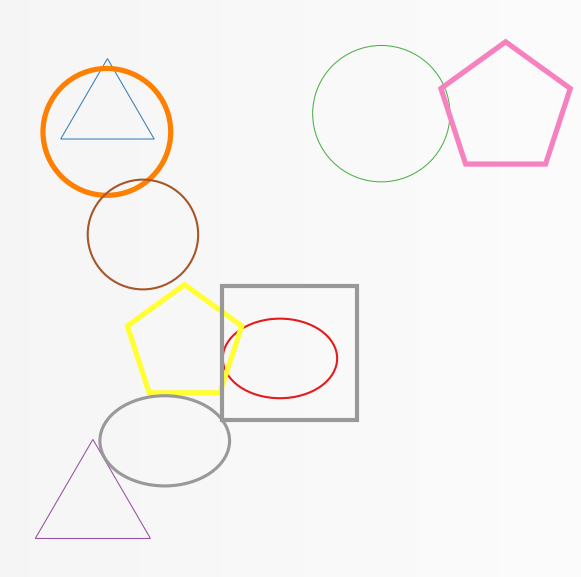[{"shape": "oval", "thickness": 1, "radius": 0.49, "center": [0.482, 0.378]}, {"shape": "triangle", "thickness": 0.5, "radius": 0.46, "center": [0.185, 0.805]}, {"shape": "circle", "thickness": 0.5, "radius": 0.59, "center": [0.656, 0.802]}, {"shape": "triangle", "thickness": 0.5, "radius": 0.57, "center": [0.16, 0.124]}, {"shape": "circle", "thickness": 2.5, "radius": 0.55, "center": [0.184, 0.771]}, {"shape": "pentagon", "thickness": 2.5, "radius": 0.52, "center": [0.318, 0.403]}, {"shape": "circle", "thickness": 1, "radius": 0.48, "center": [0.246, 0.593]}, {"shape": "pentagon", "thickness": 2.5, "radius": 0.59, "center": [0.87, 0.81]}, {"shape": "oval", "thickness": 1.5, "radius": 0.56, "center": [0.283, 0.236]}, {"shape": "square", "thickness": 2, "radius": 0.58, "center": [0.498, 0.389]}]